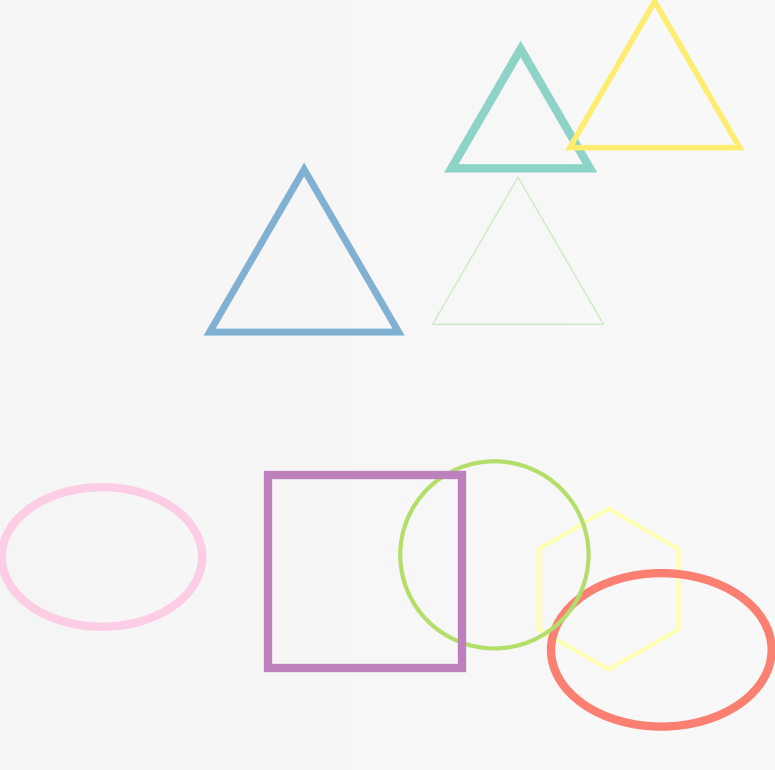[{"shape": "triangle", "thickness": 3, "radius": 0.52, "center": [0.672, 0.833]}, {"shape": "hexagon", "thickness": 1.5, "radius": 0.52, "center": [0.785, 0.235]}, {"shape": "oval", "thickness": 3, "radius": 0.71, "center": [0.853, 0.156]}, {"shape": "triangle", "thickness": 2.5, "radius": 0.7, "center": [0.392, 0.639]}, {"shape": "circle", "thickness": 1.5, "radius": 0.61, "center": [0.638, 0.279]}, {"shape": "oval", "thickness": 3, "radius": 0.65, "center": [0.132, 0.277]}, {"shape": "square", "thickness": 3, "radius": 0.63, "center": [0.471, 0.258]}, {"shape": "triangle", "thickness": 0.5, "radius": 0.64, "center": [0.668, 0.642]}, {"shape": "triangle", "thickness": 2, "radius": 0.63, "center": [0.845, 0.872]}]